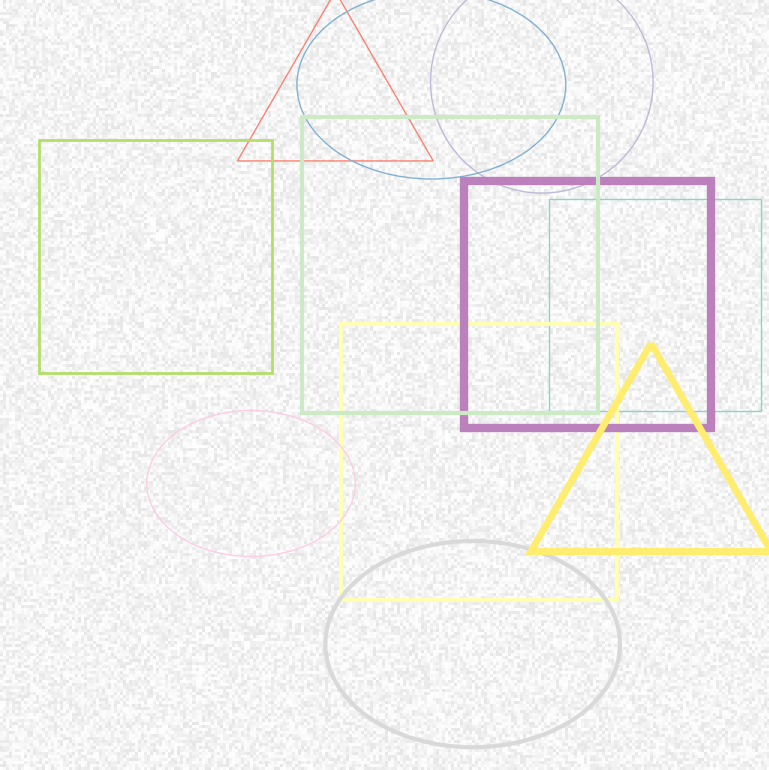[{"shape": "square", "thickness": 0.5, "radius": 0.69, "center": [0.851, 0.604]}, {"shape": "square", "thickness": 1.5, "radius": 0.9, "center": [0.623, 0.399]}, {"shape": "circle", "thickness": 0.5, "radius": 0.72, "center": [0.704, 0.894]}, {"shape": "triangle", "thickness": 0.5, "radius": 0.73, "center": [0.435, 0.864]}, {"shape": "oval", "thickness": 0.5, "radius": 0.87, "center": [0.56, 0.89]}, {"shape": "square", "thickness": 1, "radius": 0.76, "center": [0.202, 0.667]}, {"shape": "oval", "thickness": 0.5, "radius": 0.68, "center": [0.326, 0.372]}, {"shape": "oval", "thickness": 1.5, "radius": 0.96, "center": [0.614, 0.163]}, {"shape": "square", "thickness": 3, "radius": 0.8, "center": [0.763, 0.604]}, {"shape": "square", "thickness": 1.5, "radius": 0.96, "center": [0.585, 0.655]}, {"shape": "triangle", "thickness": 2.5, "radius": 0.9, "center": [0.845, 0.374]}]